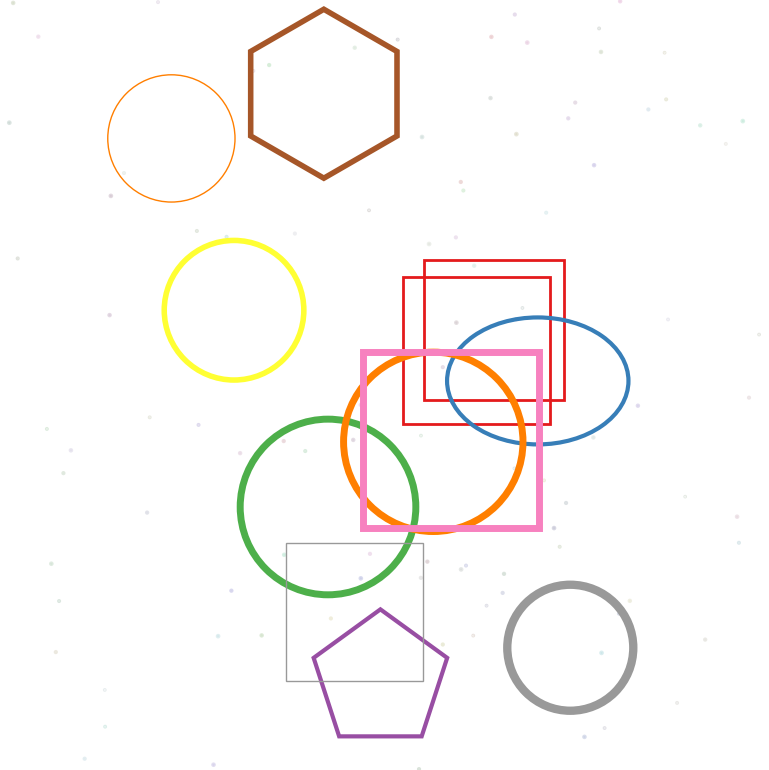[{"shape": "square", "thickness": 1, "radius": 0.45, "center": [0.642, 0.571]}, {"shape": "square", "thickness": 1, "radius": 0.48, "center": [0.619, 0.544]}, {"shape": "oval", "thickness": 1.5, "radius": 0.59, "center": [0.698, 0.505]}, {"shape": "circle", "thickness": 2.5, "radius": 0.57, "center": [0.426, 0.342]}, {"shape": "pentagon", "thickness": 1.5, "radius": 0.46, "center": [0.494, 0.117]}, {"shape": "circle", "thickness": 2.5, "radius": 0.58, "center": [0.563, 0.426]}, {"shape": "circle", "thickness": 0.5, "radius": 0.41, "center": [0.223, 0.82]}, {"shape": "circle", "thickness": 2, "radius": 0.45, "center": [0.304, 0.597]}, {"shape": "hexagon", "thickness": 2, "radius": 0.55, "center": [0.421, 0.878]}, {"shape": "square", "thickness": 2.5, "radius": 0.57, "center": [0.586, 0.429]}, {"shape": "circle", "thickness": 3, "radius": 0.41, "center": [0.741, 0.159]}, {"shape": "square", "thickness": 0.5, "radius": 0.45, "center": [0.46, 0.205]}]